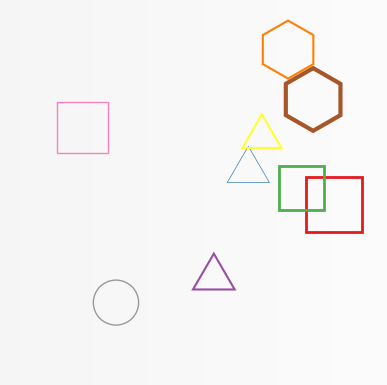[{"shape": "square", "thickness": 2, "radius": 0.36, "center": [0.862, 0.468]}, {"shape": "triangle", "thickness": 0.5, "radius": 0.31, "center": [0.641, 0.557]}, {"shape": "square", "thickness": 2, "radius": 0.29, "center": [0.778, 0.511]}, {"shape": "triangle", "thickness": 1.5, "radius": 0.31, "center": [0.552, 0.279]}, {"shape": "hexagon", "thickness": 1.5, "radius": 0.38, "center": [0.743, 0.871]}, {"shape": "triangle", "thickness": 1.5, "radius": 0.29, "center": [0.676, 0.645]}, {"shape": "hexagon", "thickness": 3, "radius": 0.41, "center": [0.808, 0.742]}, {"shape": "square", "thickness": 1, "radius": 0.33, "center": [0.213, 0.669]}, {"shape": "circle", "thickness": 1, "radius": 0.29, "center": [0.299, 0.214]}]